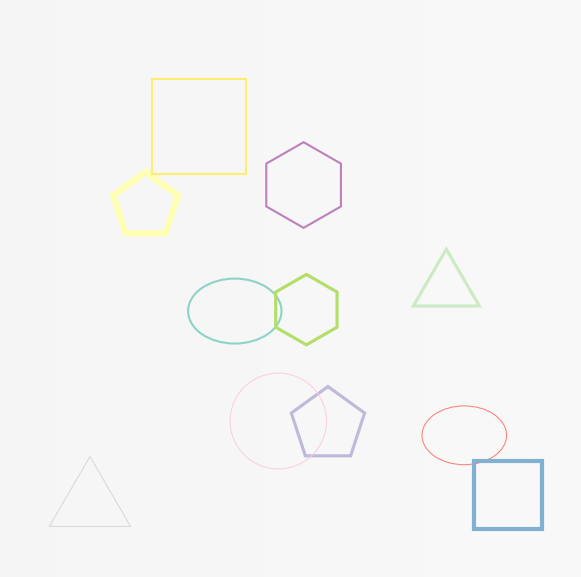[{"shape": "oval", "thickness": 1, "radius": 0.4, "center": [0.404, 0.46]}, {"shape": "pentagon", "thickness": 3, "radius": 0.29, "center": [0.25, 0.643]}, {"shape": "pentagon", "thickness": 1.5, "radius": 0.33, "center": [0.564, 0.263]}, {"shape": "oval", "thickness": 0.5, "radius": 0.36, "center": [0.799, 0.245]}, {"shape": "square", "thickness": 2, "radius": 0.29, "center": [0.874, 0.142]}, {"shape": "hexagon", "thickness": 1.5, "radius": 0.3, "center": [0.527, 0.463]}, {"shape": "circle", "thickness": 0.5, "radius": 0.41, "center": [0.479, 0.27]}, {"shape": "triangle", "thickness": 0.5, "radius": 0.4, "center": [0.155, 0.128]}, {"shape": "hexagon", "thickness": 1, "radius": 0.37, "center": [0.522, 0.679]}, {"shape": "triangle", "thickness": 1.5, "radius": 0.33, "center": [0.768, 0.502]}, {"shape": "square", "thickness": 1, "radius": 0.41, "center": [0.342, 0.78]}]